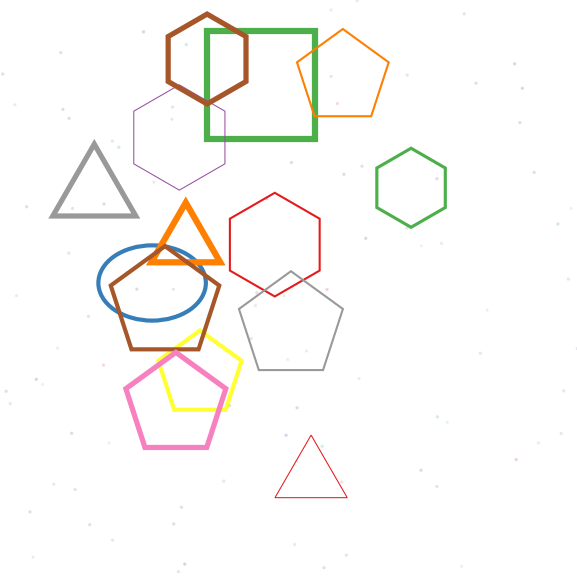[{"shape": "hexagon", "thickness": 1, "radius": 0.45, "center": [0.476, 0.576]}, {"shape": "triangle", "thickness": 0.5, "radius": 0.36, "center": [0.539, 0.173]}, {"shape": "oval", "thickness": 2, "radius": 0.47, "center": [0.263, 0.509]}, {"shape": "hexagon", "thickness": 1.5, "radius": 0.34, "center": [0.712, 0.674]}, {"shape": "square", "thickness": 3, "radius": 0.47, "center": [0.451, 0.851]}, {"shape": "hexagon", "thickness": 0.5, "radius": 0.46, "center": [0.311, 0.761]}, {"shape": "triangle", "thickness": 3, "radius": 0.34, "center": [0.322, 0.579]}, {"shape": "pentagon", "thickness": 1, "radius": 0.42, "center": [0.594, 0.865]}, {"shape": "pentagon", "thickness": 2, "radius": 0.38, "center": [0.346, 0.351]}, {"shape": "hexagon", "thickness": 2.5, "radius": 0.39, "center": [0.359, 0.897]}, {"shape": "pentagon", "thickness": 2, "radius": 0.49, "center": [0.286, 0.474]}, {"shape": "pentagon", "thickness": 2.5, "radius": 0.46, "center": [0.304, 0.298]}, {"shape": "triangle", "thickness": 2.5, "radius": 0.41, "center": [0.163, 0.667]}, {"shape": "pentagon", "thickness": 1, "radius": 0.47, "center": [0.504, 0.435]}]